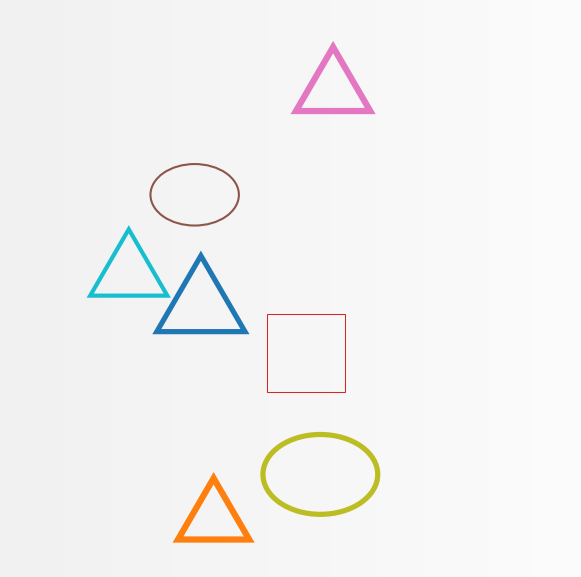[{"shape": "triangle", "thickness": 2.5, "radius": 0.44, "center": [0.346, 0.469]}, {"shape": "triangle", "thickness": 3, "radius": 0.35, "center": [0.368, 0.1]}, {"shape": "square", "thickness": 0.5, "radius": 0.34, "center": [0.527, 0.387]}, {"shape": "oval", "thickness": 1, "radius": 0.38, "center": [0.335, 0.662]}, {"shape": "triangle", "thickness": 3, "radius": 0.37, "center": [0.573, 0.844]}, {"shape": "oval", "thickness": 2.5, "radius": 0.49, "center": [0.551, 0.178]}, {"shape": "triangle", "thickness": 2, "radius": 0.38, "center": [0.222, 0.525]}]